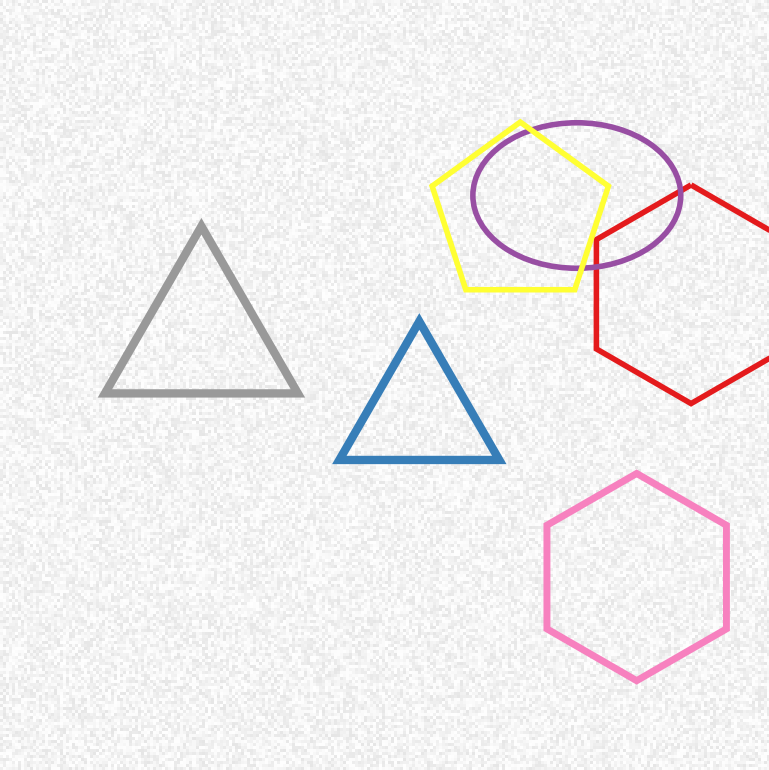[{"shape": "hexagon", "thickness": 2, "radius": 0.71, "center": [0.897, 0.618]}, {"shape": "triangle", "thickness": 3, "radius": 0.6, "center": [0.545, 0.463]}, {"shape": "oval", "thickness": 2, "radius": 0.67, "center": [0.749, 0.746]}, {"shape": "pentagon", "thickness": 2, "radius": 0.6, "center": [0.676, 0.721]}, {"shape": "hexagon", "thickness": 2.5, "radius": 0.67, "center": [0.827, 0.251]}, {"shape": "triangle", "thickness": 3, "radius": 0.72, "center": [0.262, 0.561]}]